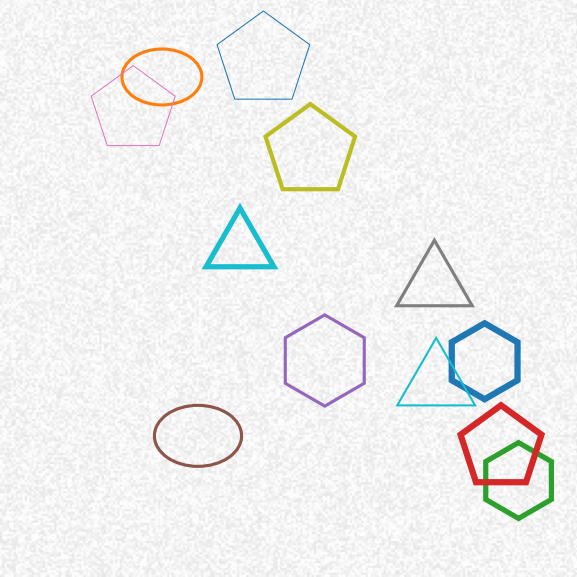[{"shape": "hexagon", "thickness": 3, "radius": 0.33, "center": [0.839, 0.374]}, {"shape": "pentagon", "thickness": 0.5, "radius": 0.42, "center": [0.456, 0.896]}, {"shape": "oval", "thickness": 1.5, "radius": 0.35, "center": [0.28, 0.866]}, {"shape": "hexagon", "thickness": 2.5, "radius": 0.33, "center": [0.898, 0.167]}, {"shape": "pentagon", "thickness": 3, "radius": 0.37, "center": [0.868, 0.224]}, {"shape": "hexagon", "thickness": 1.5, "radius": 0.39, "center": [0.562, 0.375]}, {"shape": "oval", "thickness": 1.5, "radius": 0.38, "center": [0.343, 0.244]}, {"shape": "pentagon", "thickness": 0.5, "radius": 0.38, "center": [0.231, 0.809]}, {"shape": "triangle", "thickness": 1.5, "radius": 0.38, "center": [0.752, 0.507]}, {"shape": "pentagon", "thickness": 2, "radius": 0.41, "center": [0.537, 0.737]}, {"shape": "triangle", "thickness": 2.5, "radius": 0.34, "center": [0.416, 0.571]}, {"shape": "triangle", "thickness": 1, "radius": 0.39, "center": [0.755, 0.336]}]